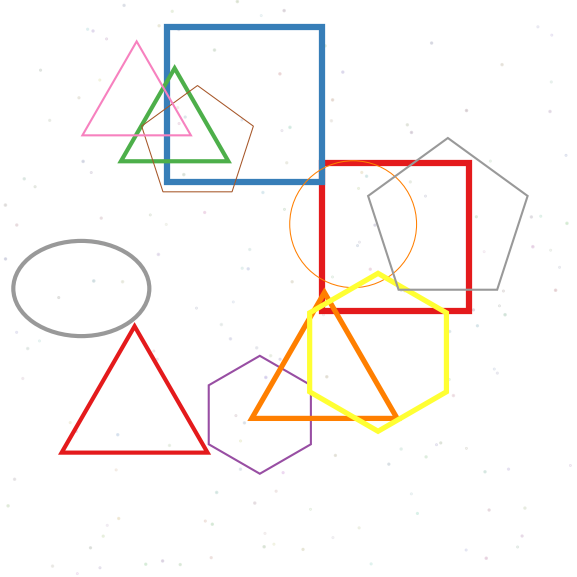[{"shape": "square", "thickness": 3, "radius": 0.64, "center": [0.685, 0.589]}, {"shape": "triangle", "thickness": 2, "radius": 0.73, "center": [0.233, 0.288]}, {"shape": "square", "thickness": 3, "radius": 0.67, "center": [0.424, 0.818]}, {"shape": "triangle", "thickness": 2, "radius": 0.54, "center": [0.302, 0.774]}, {"shape": "hexagon", "thickness": 1, "radius": 0.51, "center": [0.45, 0.281]}, {"shape": "circle", "thickness": 0.5, "radius": 0.55, "center": [0.612, 0.611]}, {"shape": "triangle", "thickness": 2.5, "radius": 0.73, "center": [0.562, 0.347]}, {"shape": "hexagon", "thickness": 2.5, "radius": 0.68, "center": [0.655, 0.389]}, {"shape": "pentagon", "thickness": 0.5, "radius": 0.51, "center": [0.342, 0.749]}, {"shape": "triangle", "thickness": 1, "radius": 0.54, "center": [0.237, 0.819]}, {"shape": "pentagon", "thickness": 1, "radius": 0.73, "center": [0.776, 0.615]}, {"shape": "oval", "thickness": 2, "radius": 0.59, "center": [0.141, 0.5]}]